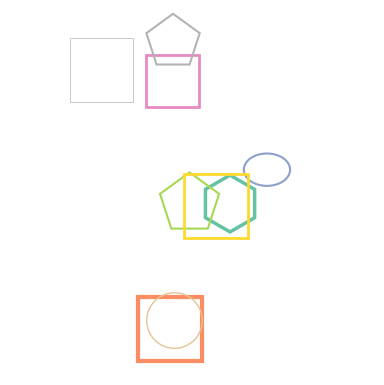[{"shape": "hexagon", "thickness": 2.5, "radius": 0.37, "center": [0.597, 0.471]}, {"shape": "square", "thickness": 3, "radius": 0.42, "center": [0.442, 0.145]}, {"shape": "oval", "thickness": 1.5, "radius": 0.3, "center": [0.693, 0.559]}, {"shape": "square", "thickness": 2, "radius": 0.34, "center": [0.448, 0.789]}, {"shape": "pentagon", "thickness": 1.5, "radius": 0.4, "center": [0.492, 0.472]}, {"shape": "square", "thickness": 2, "radius": 0.41, "center": [0.561, 0.465]}, {"shape": "circle", "thickness": 1, "radius": 0.36, "center": [0.453, 0.167]}, {"shape": "square", "thickness": 0.5, "radius": 0.41, "center": [0.264, 0.818]}, {"shape": "pentagon", "thickness": 1.5, "radius": 0.36, "center": [0.449, 0.891]}]